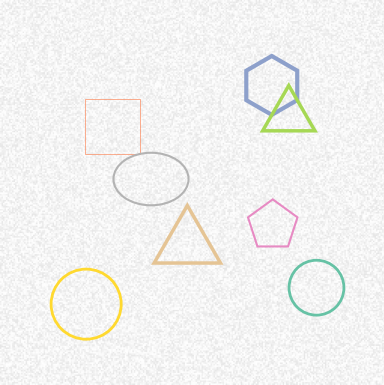[{"shape": "circle", "thickness": 2, "radius": 0.36, "center": [0.822, 0.253]}, {"shape": "square", "thickness": 0.5, "radius": 0.36, "center": [0.292, 0.671]}, {"shape": "hexagon", "thickness": 3, "radius": 0.38, "center": [0.706, 0.778]}, {"shape": "pentagon", "thickness": 1.5, "radius": 0.34, "center": [0.708, 0.415]}, {"shape": "triangle", "thickness": 2.5, "radius": 0.39, "center": [0.75, 0.699]}, {"shape": "circle", "thickness": 2, "radius": 0.45, "center": [0.224, 0.21]}, {"shape": "triangle", "thickness": 2.5, "radius": 0.5, "center": [0.487, 0.367]}, {"shape": "oval", "thickness": 1.5, "radius": 0.49, "center": [0.392, 0.535]}]